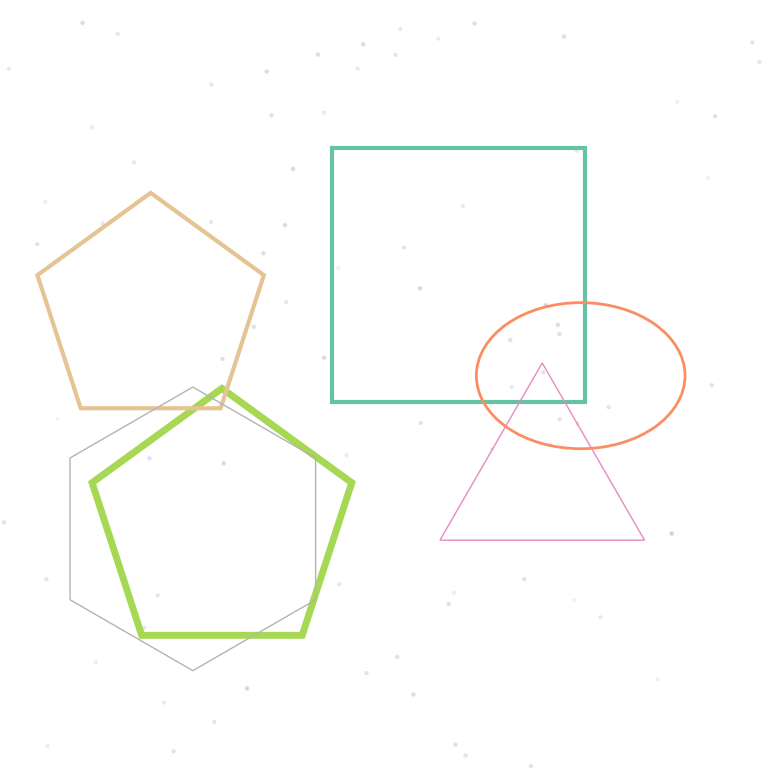[{"shape": "square", "thickness": 1.5, "radius": 0.82, "center": [0.596, 0.643]}, {"shape": "oval", "thickness": 1, "radius": 0.68, "center": [0.754, 0.512]}, {"shape": "triangle", "thickness": 0.5, "radius": 0.77, "center": [0.704, 0.375]}, {"shape": "pentagon", "thickness": 2.5, "radius": 0.89, "center": [0.288, 0.318]}, {"shape": "pentagon", "thickness": 1.5, "radius": 0.77, "center": [0.196, 0.595]}, {"shape": "hexagon", "thickness": 0.5, "radius": 0.92, "center": [0.25, 0.313]}]